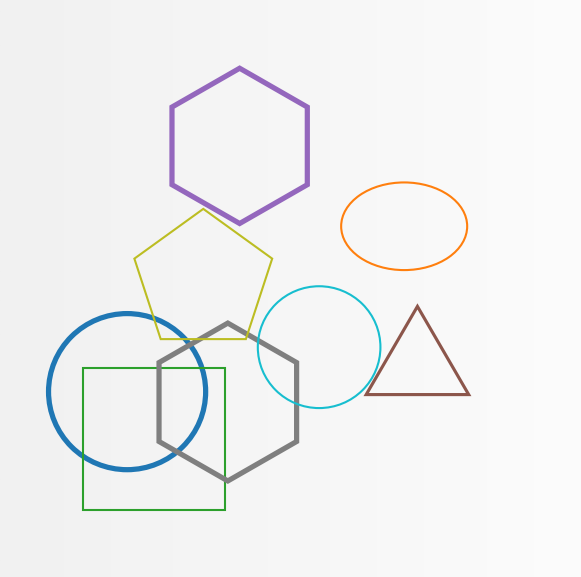[{"shape": "circle", "thickness": 2.5, "radius": 0.68, "center": [0.219, 0.321]}, {"shape": "oval", "thickness": 1, "radius": 0.54, "center": [0.695, 0.607]}, {"shape": "square", "thickness": 1, "radius": 0.61, "center": [0.265, 0.239]}, {"shape": "hexagon", "thickness": 2.5, "radius": 0.67, "center": [0.412, 0.747]}, {"shape": "triangle", "thickness": 1.5, "radius": 0.51, "center": [0.718, 0.367]}, {"shape": "hexagon", "thickness": 2.5, "radius": 0.68, "center": [0.392, 0.303]}, {"shape": "pentagon", "thickness": 1, "radius": 0.62, "center": [0.35, 0.513]}, {"shape": "circle", "thickness": 1, "radius": 0.53, "center": [0.549, 0.398]}]